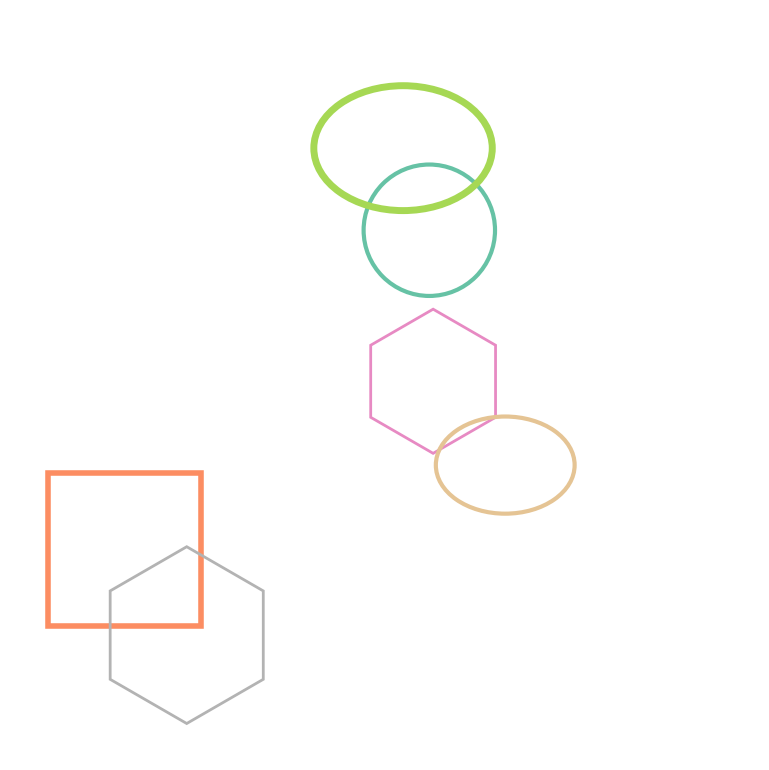[{"shape": "circle", "thickness": 1.5, "radius": 0.43, "center": [0.558, 0.701]}, {"shape": "square", "thickness": 2, "radius": 0.5, "center": [0.161, 0.287]}, {"shape": "hexagon", "thickness": 1, "radius": 0.47, "center": [0.562, 0.505]}, {"shape": "oval", "thickness": 2.5, "radius": 0.58, "center": [0.523, 0.808]}, {"shape": "oval", "thickness": 1.5, "radius": 0.45, "center": [0.656, 0.396]}, {"shape": "hexagon", "thickness": 1, "radius": 0.57, "center": [0.242, 0.175]}]